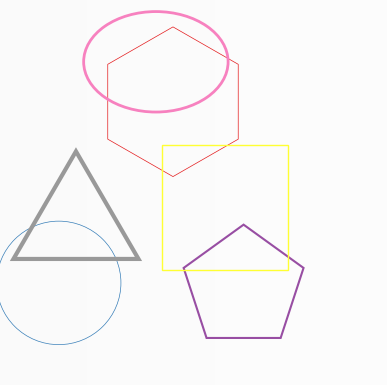[{"shape": "hexagon", "thickness": 0.5, "radius": 0.97, "center": [0.446, 0.736]}, {"shape": "circle", "thickness": 0.5, "radius": 0.8, "center": [0.152, 0.265]}, {"shape": "pentagon", "thickness": 1.5, "radius": 0.81, "center": [0.629, 0.254]}, {"shape": "square", "thickness": 1, "radius": 0.82, "center": [0.581, 0.461]}, {"shape": "oval", "thickness": 2, "radius": 0.93, "center": [0.402, 0.839]}, {"shape": "triangle", "thickness": 3, "radius": 0.93, "center": [0.196, 0.421]}]